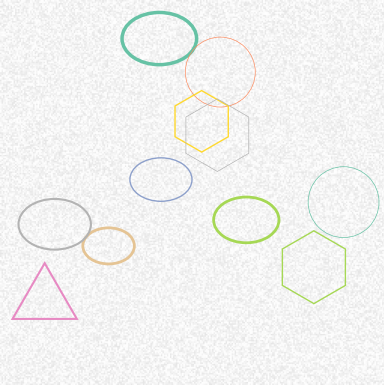[{"shape": "oval", "thickness": 2.5, "radius": 0.48, "center": [0.414, 0.9]}, {"shape": "circle", "thickness": 0.5, "radius": 0.46, "center": [0.892, 0.475]}, {"shape": "circle", "thickness": 0.5, "radius": 0.45, "center": [0.572, 0.813]}, {"shape": "oval", "thickness": 1, "radius": 0.4, "center": [0.418, 0.534]}, {"shape": "triangle", "thickness": 1.5, "radius": 0.48, "center": [0.116, 0.22]}, {"shape": "hexagon", "thickness": 1, "radius": 0.47, "center": [0.815, 0.306]}, {"shape": "oval", "thickness": 2, "radius": 0.42, "center": [0.64, 0.429]}, {"shape": "hexagon", "thickness": 1, "radius": 0.4, "center": [0.524, 0.685]}, {"shape": "oval", "thickness": 2, "radius": 0.33, "center": [0.282, 0.361]}, {"shape": "hexagon", "thickness": 0.5, "radius": 0.47, "center": [0.564, 0.649]}, {"shape": "oval", "thickness": 1.5, "radius": 0.47, "center": [0.142, 0.417]}]